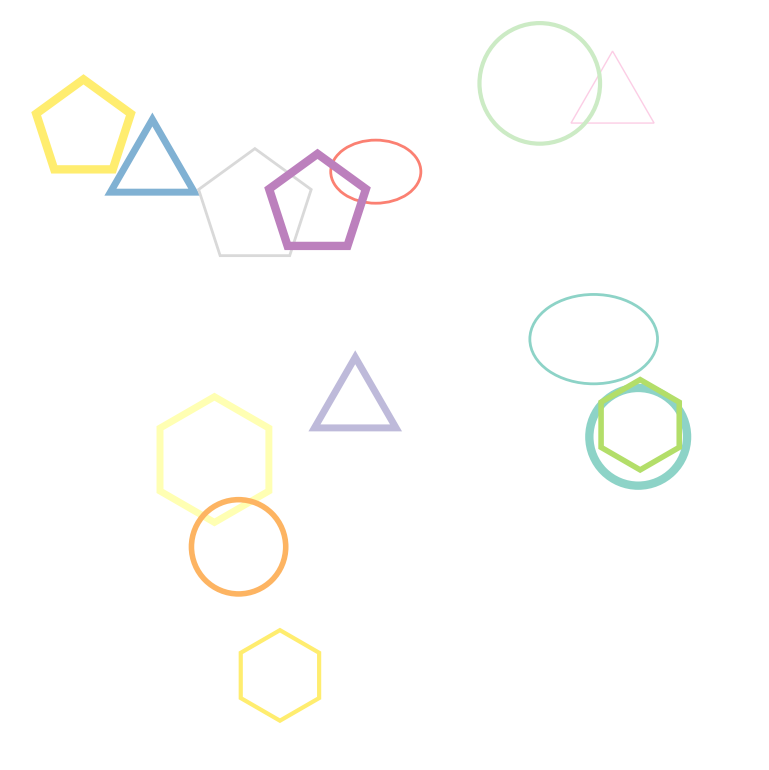[{"shape": "circle", "thickness": 3, "radius": 0.32, "center": [0.829, 0.433]}, {"shape": "oval", "thickness": 1, "radius": 0.41, "center": [0.771, 0.56]}, {"shape": "hexagon", "thickness": 2.5, "radius": 0.41, "center": [0.278, 0.403]}, {"shape": "triangle", "thickness": 2.5, "radius": 0.31, "center": [0.461, 0.475]}, {"shape": "oval", "thickness": 1, "radius": 0.29, "center": [0.488, 0.777]}, {"shape": "triangle", "thickness": 2.5, "radius": 0.31, "center": [0.198, 0.782]}, {"shape": "circle", "thickness": 2, "radius": 0.31, "center": [0.31, 0.29]}, {"shape": "hexagon", "thickness": 2, "radius": 0.29, "center": [0.831, 0.448]}, {"shape": "triangle", "thickness": 0.5, "radius": 0.31, "center": [0.796, 0.871]}, {"shape": "pentagon", "thickness": 1, "radius": 0.38, "center": [0.331, 0.73]}, {"shape": "pentagon", "thickness": 3, "radius": 0.33, "center": [0.412, 0.734]}, {"shape": "circle", "thickness": 1.5, "radius": 0.39, "center": [0.701, 0.892]}, {"shape": "pentagon", "thickness": 3, "radius": 0.32, "center": [0.108, 0.832]}, {"shape": "hexagon", "thickness": 1.5, "radius": 0.29, "center": [0.364, 0.123]}]